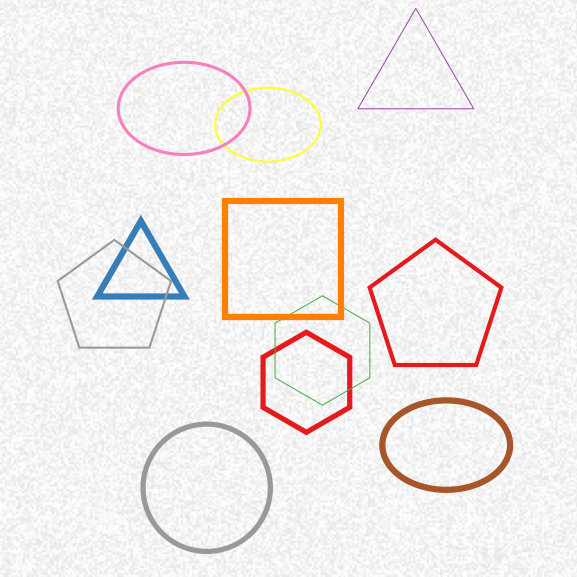[{"shape": "hexagon", "thickness": 2.5, "radius": 0.43, "center": [0.531, 0.337]}, {"shape": "pentagon", "thickness": 2, "radius": 0.6, "center": [0.754, 0.464]}, {"shape": "triangle", "thickness": 3, "radius": 0.44, "center": [0.244, 0.529]}, {"shape": "hexagon", "thickness": 0.5, "radius": 0.47, "center": [0.558, 0.392]}, {"shape": "triangle", "thickness": 0.5, "radius": 0.58, "center": [0.72, 0.869]}, {"shape": "square", "thickness": 3, "radius": 0.51, "center": [0.49, 0.55]}, {"shape": "oval", "thickness": 1, "radius": 0.46, "center": [0.464, 0.783]}, {"shape": "oval", "thickness": 3, "radius": 0.55, "center": [0.773, 0.228]}, {"shape": "oval", "thickness": 1.5, "radius": 0.57, "center": [0.319, 0.811]}, {"shape": "pentagon", "thickness": 1, "radius": 0.52, "center": [0.198, 0.481]}, {"shape": "circle", "thickness": 2.5, "radius": 0.55, "center": [0.358, 0.155]}]